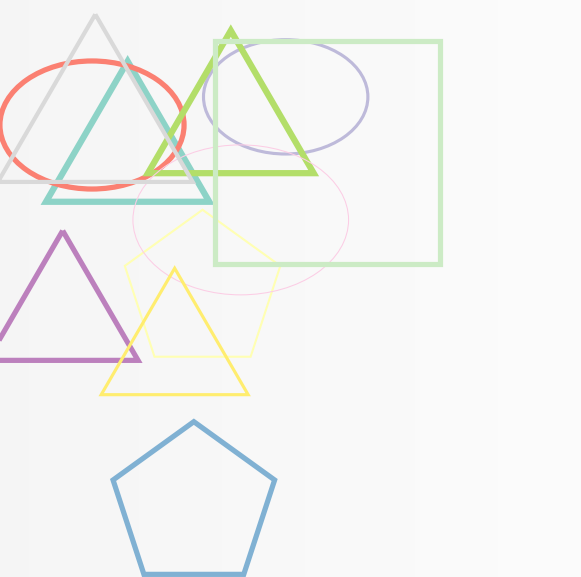[{"shape": "triangle", "thickness": 3, "radius": 0.81, "center": [0.22, 0.731]}, {"shape": "pentagon", "thickness": 1, "radius": 0.7, "center": [0.348, 0.495]}, {"shape": "oval", "thickness": 1.5, "radius": 0.71, "center": [0.492, 0.831]}, {"shape": "oval", "thickness": 2.5, "radius": 0.79, "center": [0.158, 0.783]}, {"shape": "pentagon", "thickness": 2.5, "radius": 0.73, "center": [0.333, 0.123]}, {"shape": "triangle", "thickness": 3, "radius": 0.82, "center": [0.397, 0.782]}, {"shape": "oval", "thickness": 0.5, "radius": 0.93, "center": [0.414, 0.618]}, {"shape": "triangle", "thickness": 2, "radius": 0.97, "center": [0.164, 0.781]}, {"shape": "triangle", "thickness": 2.5, "radius": 0.75, "center": [0.108, 0.45]}, {"shape": "square", "thickness": 2.5, "radius": 0.97, "center": [0.563, 0.735]}, {"shape": "triangle", "thickness": 1.5, "radius": 0.73, "center": [0.3, 0.389]}]